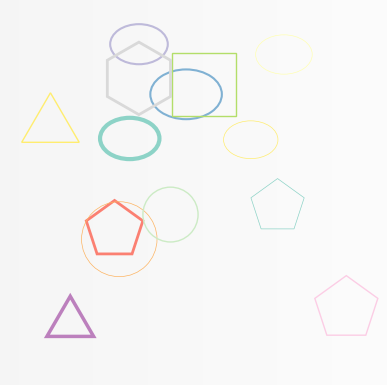[{"shape": "pentagon", "thickness": 0.5, "radius": 0.36, "center": [0.716, 0.464]}, {"shape": "oval", "thickness": 3, "radius": 0.38, "center": [0.335, 0.64]}, {"shape": "oval", "thickness": 0.5, "radius": 0.37, "center": [0.733, 0.858]}, {"shape": "oval", "thickness": 1.5, "radius": 0.37, "center": [0.359, 0.885]}, {"shape": "pentagon", "thickness": 2, "radius": 0.38, "center": [0.296, 0.403]}, {"shape": "oval", "thickness": 1.5, "radius": 0.46, "center": [0.48, 0.755]}, {"shape": "circle", "thickness": 0.5, "radius": 0.49, "center": [0.308, 0.379]}, {"shape": "square", "thickness": 1, "radius": 0.41, "center": [0.526, 0.78]}, {"shape": "pentagon", "thickness": 1, "radius": 0.43, "center": [0.894, 0.199]}, {"shape": "hexagon", "thickness": 2, "radius": 0.47, "center": [0.358, 0.796]}, {"shape": "triangle", "thickness": 2.5, "radius": 0.35, "center": [0.181, 0.161]}, {"shape": "circle", "thickness": 1, "radius": 0.36, "center": [0.44, 0.443]}, {"shape": "oval", "thickness": 0.5, "radius": 0.35, "center": [0.647, 0.637]}, {"shape": "triangle", "thickness": 1, "radius": 0.43, "center": [0.13, 0.673]}]